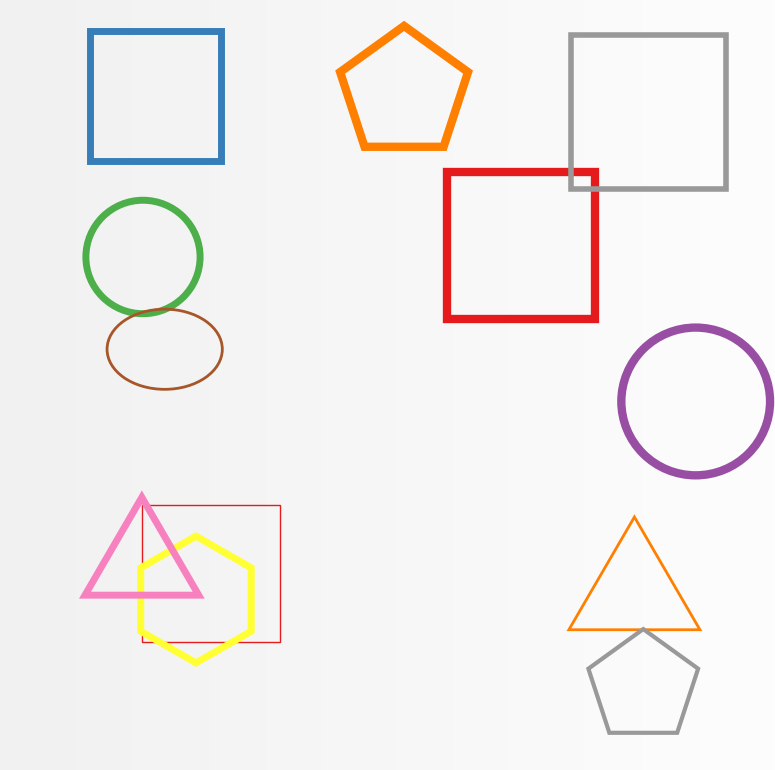[{"shape": "square", "thickness": 3, "radius": 0.48, "center": [0.672, 0.681]}, {"shape": "square", "thickness": 0.5, "radius": 0.44, "center": [0.272, 0.256]}, {"shape": "square", "thickness": 2.5, "radius": 0.42, "center": [0.2, 0.875]}, {"shape": "circle", "thickness": 2.5, "radius": 0.37, "center": [0.184, 0.666]}, {"shape": "circle", "thickness": 3, "radius": 0.48, "center": [0.898, 0.479]}, {"shape": "triangle", "thickness": 1, "radius": 0.49, "center": [0.819, 0.231]}, {"shape": "pentagon", "thickness": 3, "radius": 0.43, "center": [0.521, 0.88]}, {"shape": "hexagon", "thickness": 2.5, "radius": 0.41, "center": [0.253, 0.221]}, {"shape": "oval", "thickness": 1, "radius": 0.37, "center": [0.213, 0.546]}, {"shape": "triangle", "thickness": 2.5, "radius": 0.42, "center": [0.183, 0.269]}, {"shape": "pentagon", "thickness": 1.5, "radius": 0.37, "center": [0.83, 0.109]}, {"shape": "square", "thickness": 2, "radius": 0.5, "center": [0.837, 0.855]}]